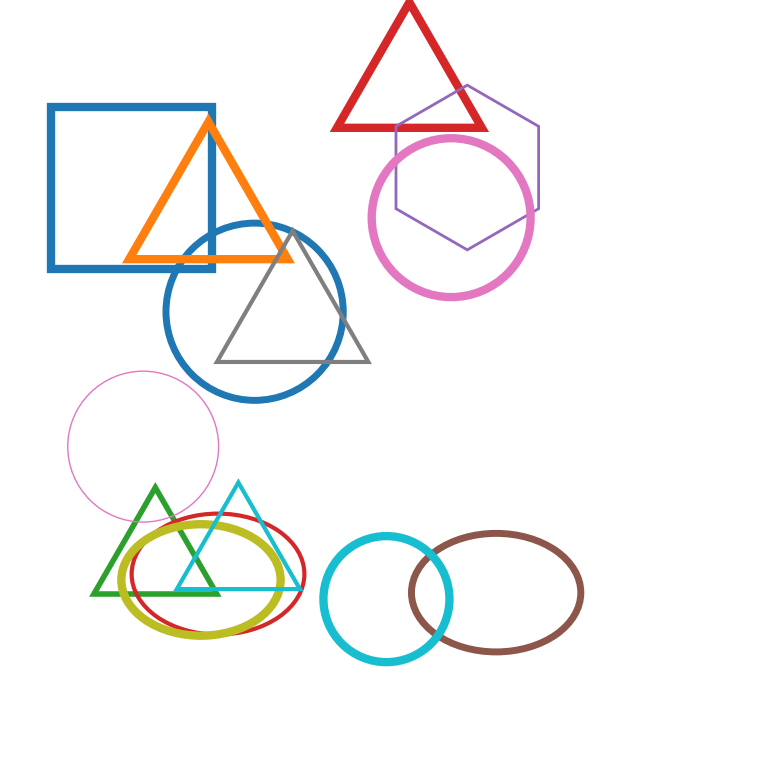[{"shape": "circle", "thickness": 2.5, "radius": 0.58, "center": [0.331, 0.595]}, {"shape": "square", "thickness": 3, "radius": 0.53, "center": [0.171, 0.756]}, {"shape": "triangle", "thickness": 3, "radius": 0.59, "center": [0.271, 0.723]}, {"shape": "triangle", "thickness": 2, "radius": 0.46, "center": [0.202, 0.275]}, {"shape": "triangle", "thickness": 3, "radius": 0.54, "center": [0.532, 0.888]}, {"shape": "oval", "thickness": 1.5, "radius": 0.56, "center": [0.283, 0.254]}, {"shape": "hexagon", "thickness": 1, "radius": 0.53, "center": [0.607, 0.782]}, {"shape": "oval", "thickness": 2.5, "radius": 0.55, "center": [0.644, 0.23]}, {"shape": "circle", "thickness": 3, "radius": 0.52, "center": [0.586, 0.717]}, {"shape": "circle", "thickness": 0.5, "radius": 0.49, "center": [0.186, 0.42]}, {"shape": "triangle", "thickness": 1.5, "radius": 0.57, "center": [0.38, 0.587]}, {"shape": "oval", "thickness": 3, "radius": 0.52, "center": [0.261, 0.247]}, {"shape": "circle", "thickness": 3, "radius": 0.41, "center": [0.502, 0.222]}, {"shape": "triangle", "thickness": 1.5, "radius": 0.46, "center": [0.31, 0.281]}]